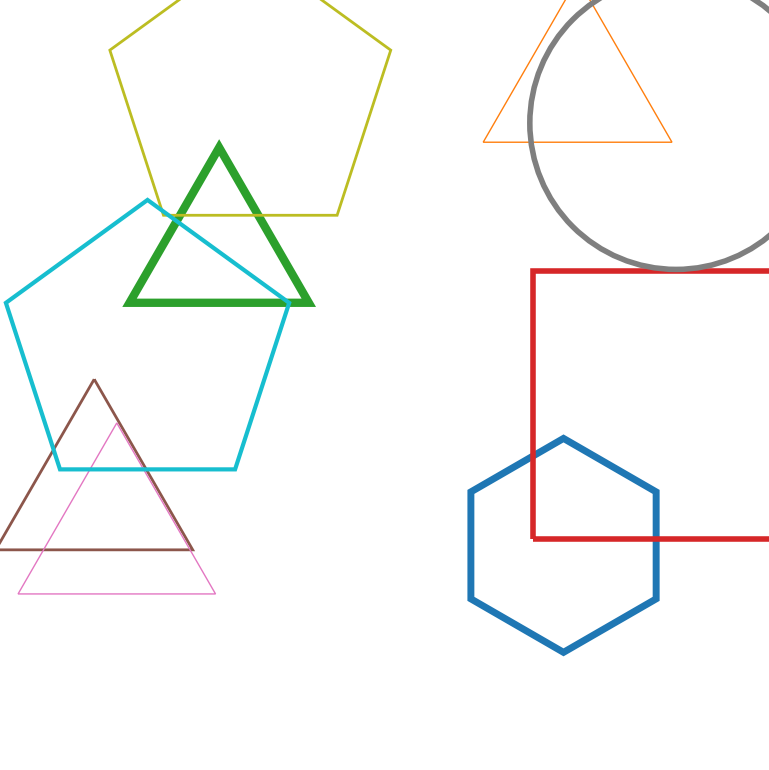[{"shape": "hexagon", "thickness": 2.5, "radius": 0.69, "center": [0.732, 0.292]}, {"shape": "triangle", "thickness": 0.5, "radius": 0.71, "center": [0.75, 0.886]}, {"shape": "triangle", "thickness": 3, "radius": 0.67, "center": [0.285, 0.674]}, {"shape": "square", "thickness": 2, "radius": 0.87, "center": [0.866, 0.475]}, {"shape": "triangle", "thickness": 1, "radius": 0.74, "center": [0.122, 0.36]}, {"shape": "triangle", "thickness": 0.5, "radius": 0.74, "center": [0.152, 0.303]}, {"shape": "circle", "thickness": 2, "radius": 0.95, "center": [0.878, 0.84]}, {"shape": "pentagon", "thickness": 1, "radius": 0.96, "center": [0.325, 0.876]}, {"shape": "pentagon", "thickness": 1.5, "radius": 0.97, "center": [0.192, 0.547]}]